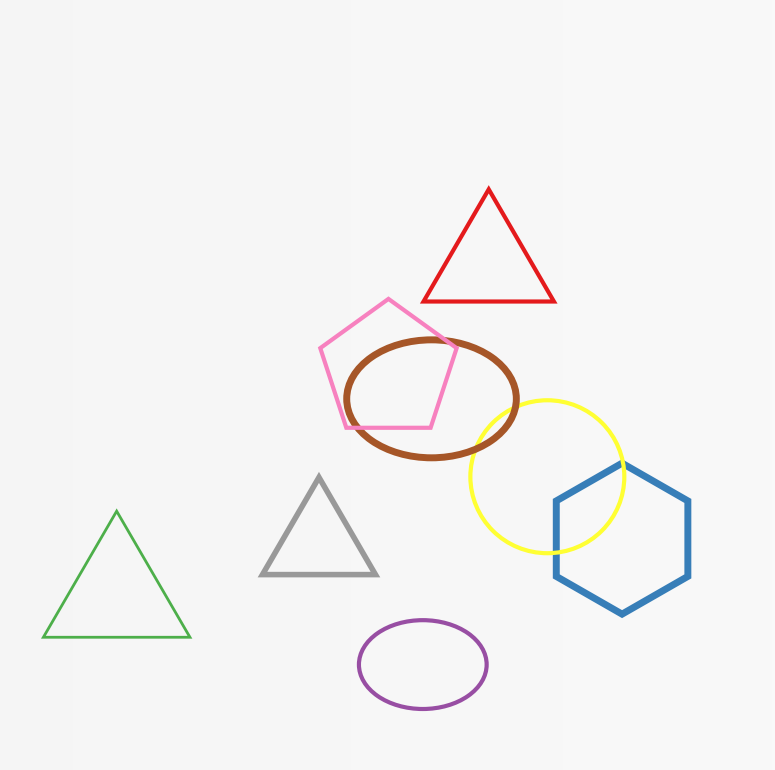[{"shape": "triangle", "thickness": 1.5, "radius": 0.49, "center": [0.631, 0.657]}, {"shape": "hexagon", "thickness": 2.5, "radius": 0.49, "center": [0.803, 0.3]}, {"shape": "triangle", "thickness": 1, "radius": 0.55, "center": [0.151, 0.227]}, {"shape": "oval", "thickness": 1.5, "radius": 0.41, "center": [0.546, 0.137]}, {"shape": "circle", "thickness": 1.5, "radius": 0.5, "center": [0.706, 0.381]}, {"shape": "oval", "thickness": 2.5, "radius": 0.55, "center": [0.557, 0.482]}, {"shape": "pentagon", "thickness": 1.5, "radius": 0.46, "center": [0.501, 0.519]}, {"shape": "triangle", "thickness": 2, "radius": 0.42, "center": [0.412, 0.296]}]